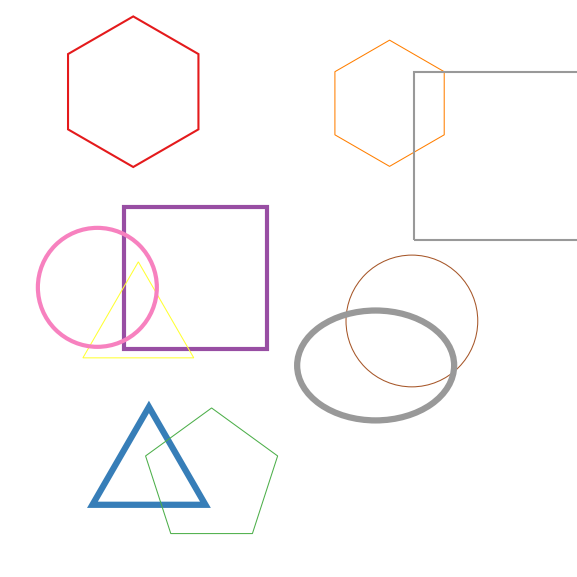[{"shape": "hexagon", "thickness": 1, "radius": 0.65, "center": [0.231, 0.84]}, {"shape": "triangle", "thickness": 3, "radius": 0.56, "center": [0.258, 0.182]}, {"shape": "pentagon", "thickness": 0.5, "radius": 0.6, "center": [0.366, 0.172]}, {"shape": "square", "thickness": 2, "radius": 0.62, "center": [0.338, 0.518]}, {"shape": "hexagon", "thickness": 0.5, "radius": 0.55, "center": [0.675, 0.82]}, {"shape": "triangle", "thickness": 0.5, "radius": 0.55, "center": [0.24, 0.435]}, {"shape": "circle", "thickness": 0.5, "radius": 0.57, "center": [0.713, 0.443]}, {"shape": "circle", "thickness": 2, "radius": 0.52, "center": [0.169, 0.502]}, {"shape": "square", "thickness": 1, "radius": 0.73, "center": [0.863, 0.729]}, {"shape": "oval", "thickness": 3, "radius": 0.68, "center": [0.65, 0.366]}]